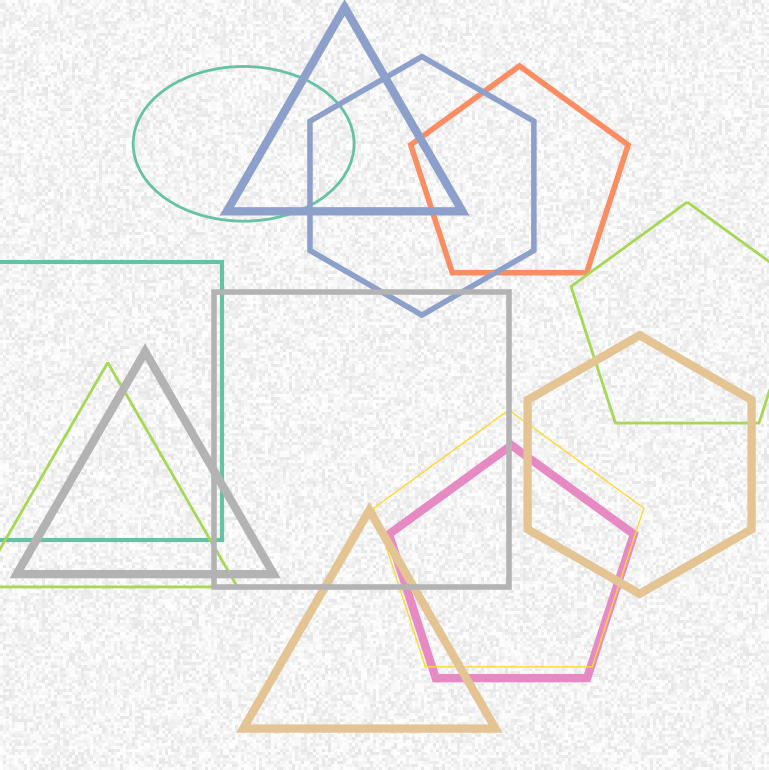[{"shape": "square", "thickness": 1.5, "radius": 0.9, "center": [0.108, 0.48]}, {"shape": "oval", "thickness": 1, "radius": 0.72, "center": [0.316, 0.813]}, {"shape": "pentagon", "thickness": 2, "radius": 0.74, "center": [0.675, 0.766]}, {"shape": "hexagon", "thickness": 2, "radius": 0.84, "center": [0.548, 0.759]}, {"shape": "triangle", "thickness": 3, "radius": 0.88, "center": [0.448, 0.814]}, {"shape": "pentagon", "thickness": 3, "radius": 0.84, "center": [0.664, 0.255]}, {"shape": "pentagon", "thickness": 1, "radius": 0.79, "center": [0.892, 0.579]}, {"shape": "triangle", "thickness": 1, "radius": 0.97, "center": [0.14, 0.335]}, {"shape": "pentagon", "thickness": 0.5, "radius": 0.92, "center": [0.661, 0.283]}, {"shape": "triangle", "thickness": 3, "radius": 0.95, "center": [0.48, 0.148]}, {"shape": "hexagon", "thickness": 3, "radius": 0.84, "center": [0.831, 0.397]}, {"shape": "square", "thickness": 2, "radius": 0.96, "center": [0.47, 0.429]}, {"shape": "triangle", "thickness": 3, "radius": 0.96, "center": [0.188, 0.351]}]